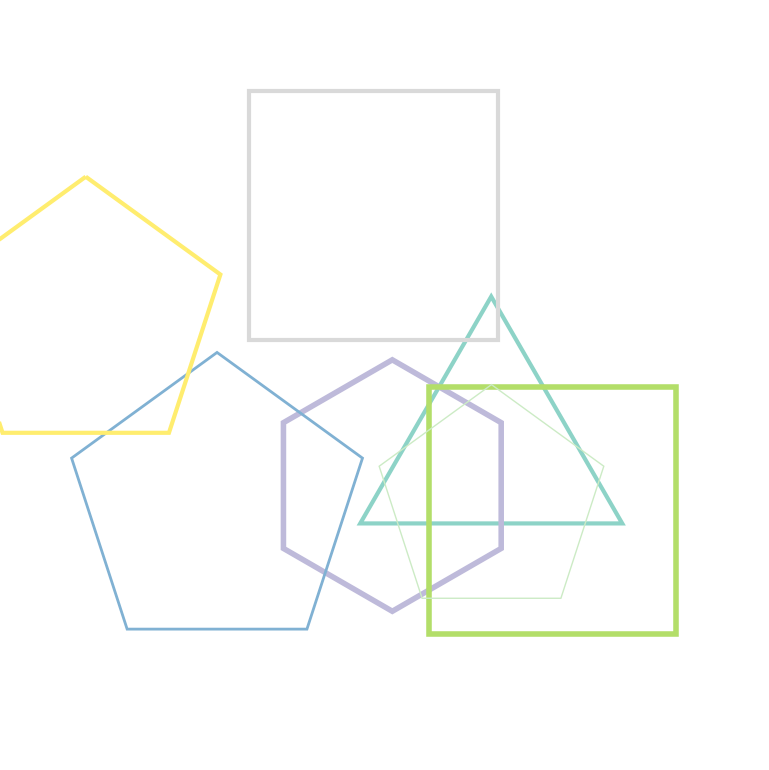[{"shape": "triangle", "thickness": 1.5, "radius": 0.98, "center": [0.638, 0.418]}, {"shape": "hexagon", "thickness": 2, "radius": 0.82, "center": [0.51, 0.369]}, {"shape": "pentagon", "thickness": 1, "radius": 0.99, "center": [0.282, 0.344]}, {"shape": "square", "thickness": 2, "radius": 0.8, "center": [0.718, 0.337]}, {"shape": "square", "thickness": 1.5, "radius": 0.81, "center": [0.485, 0.72]}, {"shape": "pentagon", "thickness": 0.5, "radius": 0.77, "center": [0.638, 0.347]}, {"shape": "pentagon", "thickness": 1.5, "radius": 0.92, "center": [0.111, 0.587]}]